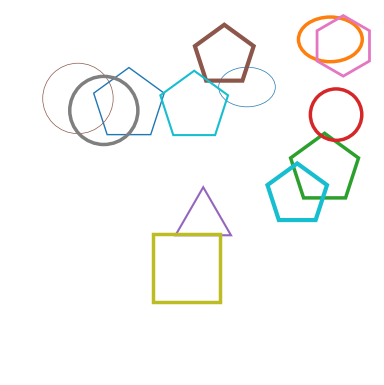[{"shape": "pentagon", "thickness": 1, "radius": 0.48, "center": [0.335, 0.728]}, {"shape": "oval", "thickness": 0.5, "radius": 0.37, "center": [0.642, 0.774]}, {"shape": "oval", "thickness": 2.5, "radius": 0.41, "center": [0.858, 0.898]}, {"shape": "pentagon", "thickness": 2.5, "radius": 0.46, "center": [0.843, 0.561]}, {"shape": "circle", "thickness": 2.5, "radius": 0.33, "center": [0.873, 0.702]}, {"shape": "triangle", "thickness": 1.5, "radius": 0.42, "center": [0.528, 0.431]}, {"shape": "pentagon", "thickness": 3, "radius": 0.4, "center": [0.583, 0.855]}, {"shape": "circle", "thickness": 0.5, "radius": 0.46, "center": [0.202, 0.744]}, {"shape": "hexagon", "thickness": 2, "radius": 0.39, "center": [0.892, 0.881]}, {"shape": "circle", "thickness": 2.5, "radius": 0.44, "center": [0.27, 0.713]}, {"shape": "square", "thickness": 2.5, "radius": 0.44, "center": [0.484, 0.303]}, {"shape": "pentagon", "thickness": 1.5, "radius": 0.46, "center": [0.504, 0.724]}, {"shape": "pentagon", "thickness": 3, "radius": 0.41, "center": [0.772, 0.494]}]